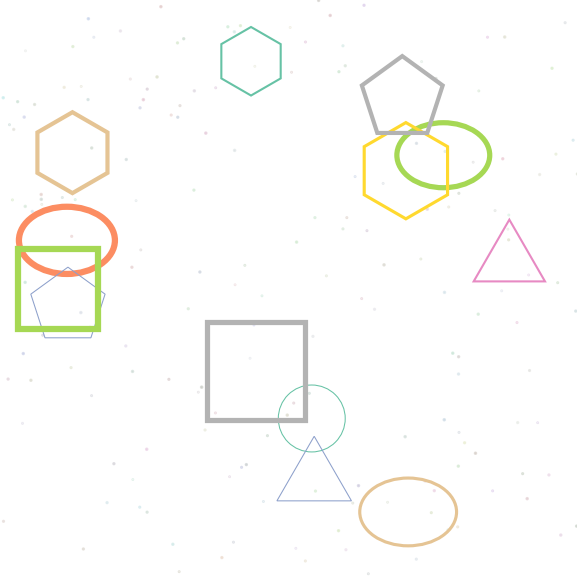[{"shape": "circle", "thickness": 0.5, "radius": 0.29, "center": [0.54, 0.274]}, {"shape": "hexagon", "thickness": 1, "radius": 0.3, "center": [0.435, 0.893]}, {"shape": "oval", "thickness": 3, "radius": 0.42, "center": [0.116, 0.583]}, {"shape": "pentagon", "thickness": 0.5, "radius": 0.34, "center": [0.118, 0.469]}, {"shape": "triangle", "thickness": 0.5, "radius": 0.37, "center": [0.544, 0.169]}, {"shape": "triangle", "thickness": 1, "radius": 0.36, "center": [0.882, 0.548]}, {"shape": "oval", "thickness": 2.5, "radius": 0.4, "center": [0.768, 0.73]}, {"shape": "square", "thickness": 3, "radius": 0.35, "center": [0.1, 0.499]}, {"shape": "hexagon", "thickness": 1.5, "radius": 0.42, "center": [0.703, 0.704]}, {"shape": "oval", "thickness": 1.5, "radius": 0.42, "center": [0.707, 0.113]}, {"shape": "hexagon", "thickness": 2, "radius": 0.35, "center": [0.125, 0.735]}, {"shape": "square", "thickness": 2.5, "radius": 0.42, "center": [0.443, 0.357]}, {"shape": "pentagon", "thickness": 2, "radius": 0.37, "center": [0.697, 0.828]}]